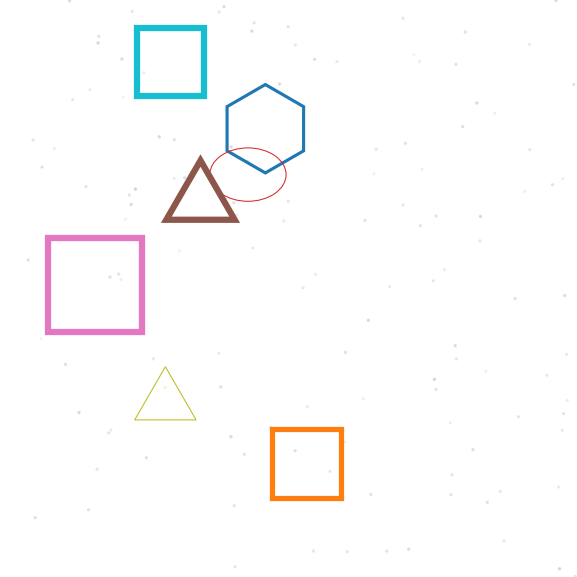[{"shape": "hexagon", "thickness": 1.5, "radius": 0.38, "center": [0.459, 0.776]}, {"shape": "square", "thickness": 2.5, "radius": 0.3, "center": [0.53, 0.197]}, {"shape": "oval", "thickness": 0.5, "radius": 0.33, "center": [0.429, 0.697]}, {"shape": "triangle", "thickness": 3, "radius": 0.34, "center": [0.347, 0.653]}, {"shape": "square", "thickness": 3, "radius": 0.41, "center": [0.164, 0.506]}, {"shape": "triangle", "thickness": 0.5, "radius": 0.31, "center": [0.286, 0.303]}, {"shape": "square", "thickness": 3, "radius": 0.29, "center": [0.295, 0.892]}]